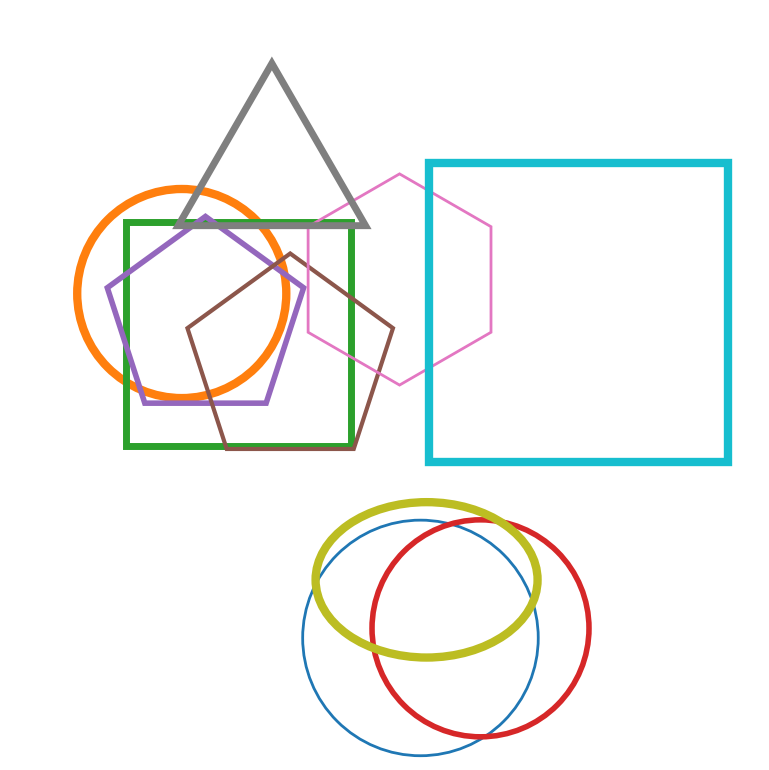[{"shape": "circle", "thickness": 1, "radius": 0.76, "center": [0.546, 0.172]}, {"shape": "circle", "thickness": 3, "radius": 0.68, "center": [0.236, 0.619]}, {"shape": "square", "thickness": 2.5, "radius": 0.73, "center": [0.31, 0.566]}, {"shape": "circle", "thickness": 2, "radius": 0.7, "center": [0.624, 0.184]}, {"shape": "pentagon", "thickness": 2, "radius": 0.67, "center": [0.267, 0.585]}, {"shape": "pentagon", "thickness": 1.5, "radius": 0.7, "center": [0.377, 0.53]}, {"shape": "hexagon", "thickness": 1, "radius": 0.69, "center": [0.519, 0.637]}, {"shape": "triangle", "thickness": 2.5, "radius": 0.7, "center": [0.353, 0.777]}, {"shape": "oval", "thickness": 3, "radius": 0.72, "center": [0.554, 0.247]}, {"shape": "square", "thickness": 3, "radius": 0.97, "center": [0.752, 0.595]}]